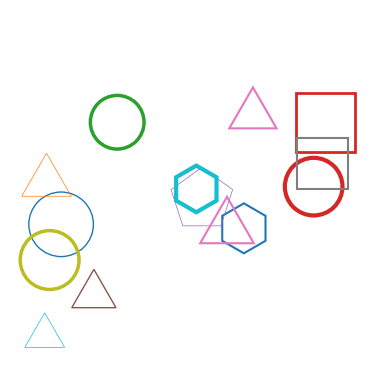[{"shape": "hexagon", "thickness": 1.5, "radius": 0.32, "center": [0.633, 0.407]}, {"shape": "circle", "thickness": 1, "radius": 0.42, "center": [0.159, 0.417]}, {"shape": "triangle", "thickness": 0.5, "radius": 0.37, "center": [0.121, 0.528]}, {"shape": "circle", "thickness": 2.5, "radius": 0.35, "center": [0.304, 0.682]}, {"shape": "circle", "thickness": 3, "radius": 0.37, "center": [0.815, 0.515]}, {"shape": "square", "thickness": 2, "radius": 0.39, "center": [0.846, 0.682]}, {"shape": "pentagon", "thickness": 0.5, "radius": 0.42, "center": [0.524, 0.481]}, {"shape": "triangle", "thickness": 1, "radius": 0.33, "center": [0.244, 0.234]}, {"shape": "triangle", "thickness": 1.5, "radius": 0.4, "center": [0.59, 0.408]}, {"shape": "triangle", "thickness": 1.5, "radius": 0.35, "center": [0.657, 0.702]}, {"shape": "square", "thickness": 1.5, "radius": 0.33, "center": [0.838, 0.576]}, {"shape": "circle", "thickness": 2.5, "radius": 0.38, "center": [0.129, 0.325]}, {"shape": "triangle", "thickness": 0.5, "radius": 0.3, "center": [0.116, 0.128]}, {"shape": "hexagon", "thickness": 3, "radius": 0.3, "center": [0.51, 0.509]}]